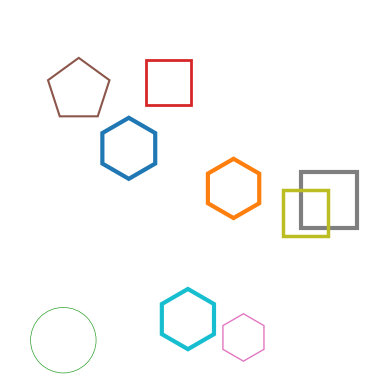[{"shape": "hexagon", "thickness": 3, "radius": 0.4, "center": [0.335, 0.615]}, {"shape": "hexagon", "thickness": 3, "radius": 0.38, "center": [0.607, 0.511]}, {"shape": "circle", "thickness": 0.5, "radius": 0.43, "center": [0.164, 0.116]}, {"shape": "square", "thickness": 2, "radius": 0.29, "center": [0.437, 0.786]}, {"shape": "pentagon", "thickness": 1.5, "radius": 0.42, "center": [0.205, 0.766]}, {"shape": "hexagon", "thickness": 1, "radius": 0.31, "center": [0.632, 0.123]}, {"shape": "square", "thickness": 3, "radius": 0.36, "center": [0.854, 0.48]}, {"shape": "square", "thickness": 2.5, "radius": 0.29, "center": [0.793, 0.447]}, {"shape": "hexagon", "thickness": 3, "radius": 0.39, "center": [0.488, 0.171]}]